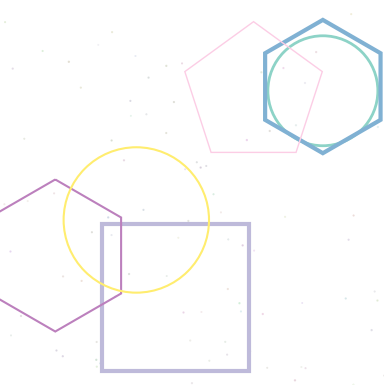[{"shape": "circle", "thickness": 2, "radius": 0.71, "center": [0.839, 0.764]}, {"shape": "square", "thickness": 3, "radius": 0.95, "center": [0.457, 0.227]}, {"shape": "hexagon", "thickness": 3, "radius": 0.87, "center": [0.839, 0.775]}, {"shape": "pentagon", "thickness": 1, "radius": 0.94, "center": [0.659, 0.756]}, {"shape": "hexagon", "thickness": 1.5, "radius": 0.99, "center": [0.144, 0.336]}, {"shape": "circle", "thickness": 1.5, "radius": 0.94, "center": [0.354, 0.429]}]